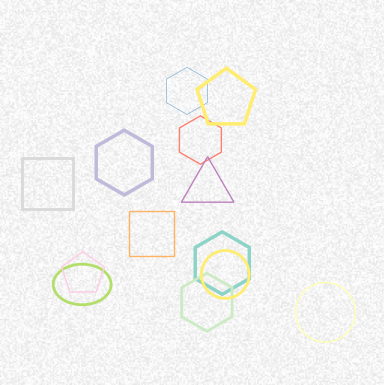[{"shape": "hexagon", "thickness": 2.5, "radius": 0.41, "center": [0.577, 0.317]}, {"shape": "circle", "thickness": 1, "radius": 0.39, "center": [0.845, 0.189]}, {"shape": "hexagon", "thickness": 2.5, "radius": 0.42, "center": [0.323, 0.578]}, {"shape": "hexagon", "thickness": 1, "radius": 0.31, "center": [0.52, 0.636]}, {"shape": "hexagon", "thickness": 0.5, "radius": 0.31, "center": [0.486, 0.764]}, {"shape": "square", "thickness": 1, "radius": 0.29, "center": [0.394, 0.393]}, {"shape": "oval", "thickness": 2, "radius": 0.38, "center": [0.213, 0.261]}, {"shape": "pentagon", "thickness": 1, "radius": 0.29, "center": [0.215, 0.289]}, {"shape": "square", "thickness": 2, "radius": 0.33, "center": [0.124, 0.524]}, {"shape": "triangle", "thickness": 1, "radius": 0.39, "center": [0.539, 0.514]}, {"shape": "hexagon", "thickness": 2, "radius": 0.38, "center": [0.537, 0.215]}, {"shape": "pentagon", "thickness": 2.5, "radius": 0.4, "center": [0.588, 0.743]}, {"shape": "circle", "thickness": 2, "radius": 0.31, "center": [0.585, 0.287]}]